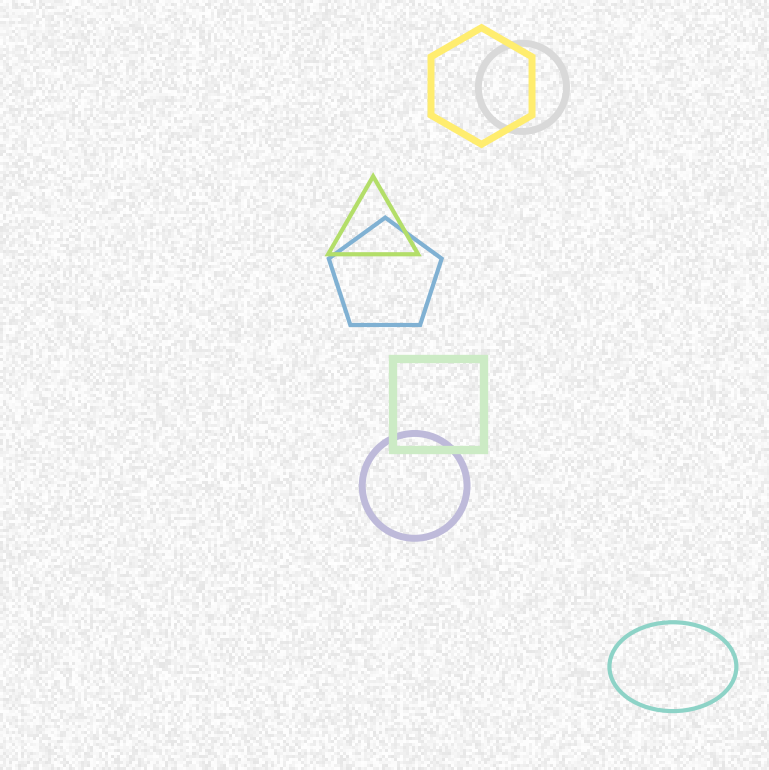[{"shape": "oval", "thickness": 1.5, "radius": 0.41, "center": [0.874, 0.134]}, {"shape": "circle", "thickness": 2.5, "radius": 0.34, "center": [0.538, 0.369]}, {"shape": "pentagon", "thickness": 1.5, "radius": 0.39, "center": [0.5, 0.64]}, {"shape": "triangle", "thickness": 1.5, "radius": 0.34, "center": [0.485, 0.704]}, {"shape": "circle", "thickness": 2.5, "radius": 0.29, "center": [0.678, 0.887]}, {"shape": "square", "thickness": 3, "radius": 0.29, "center": [0.57, 0.475]}, {"shape": "hexagon", "thickness": 2.5, "radius": 0.38, "center": [0.625, 0.888]}]